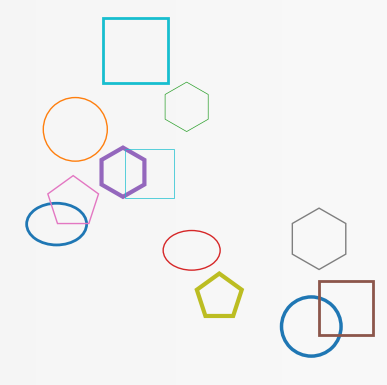[{"shape": "oval", "thickness": 2, "radius": 0.39, "center": [0.146, 0.418]}, {"shape": "circle", "thickness": 2.5, "radius": 0.38, "center": [0.803, 0.152]}, {"shape": "circle", "thickness": 1, "radius": 0.41, "center": [0.194, 0.664]}, {"shape": "hexagon", "thickness": 0.5, "radius": 0.32, "center": [0.482, 0.723]}, {"shape": "oval", "thickness": 1, "radius": 0.37, "center": [0.495, 0.35]}, {"shape": "hexagon", "thickness": 3, "radius": 0.32, "center": [0.317, 0.553]}, {"shape": "square", "thickness": 2, "radius": 0.35, "center": [0.894, 0.199]}, {"shape": "pentagon", "thickness": 1, "radius": 0.34, "center": [0.189, 0.475]}, {"shape": "hexagon", "thickness": 1, "radius": 0.4, "center": [0.823, 0.38]}, {"shape": "pentagon", "thickness": 3, "radius": 0.3, "center": [0.566, 0.229]}, {"shape": "square", "thickness": 2, "radius": 0.42, "center": [0.351, 0.869]}, {"shape": "square", "thickness": 0.5, "radius": 0.32, "center": [0.387, 0.549]}]